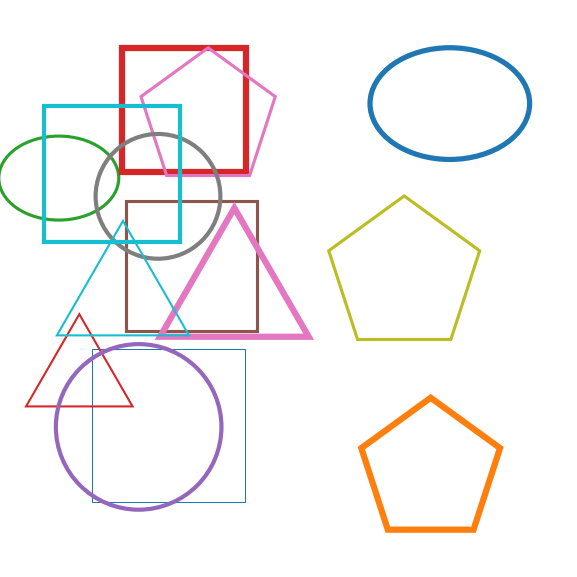[{"shape": "oval", "thickness": 2.5, "radius": 0.69, "center": [0.779, 0.82]}, {"shape": "square", "thickness": 0.5, "radius": 0.66, "center": [0.291, 0.263]}, {"shape": "pentagon", "thickness": 3, "radius": 0.63, "center": [0.746, 0.184]}, {"shape": "oval", "thickness": 1.5, "radius": 0.52, "center": [0.102, 0.691]}, {"shape": "square", "thickness": 3, "radius": 0.53, "center": [0.319, 0.809]}, {"shape": "triangle", "thickness": 1, "radius": 0.53, "center": [0.137, 0.349]}, {"shape": "circle", "thickness": 2, "radius": 0.72, "center": [0.24, 0.26]}, {"shape": "square", "thickness": 1.5, "radius": 0.56, "center": [0.331, 0.539]}, {"shape": "pentagon", "thickness": 1.5, "radius": 0.61, "center": [0.36, 0.794]}, {"shape": "triangle", "thickness": 3, "radius": 0.74, "center": [0.406, 0.49]}, {"shape": "circle", "thickness": 2, "radius": 0.54, "center": [0.274, 0.659]}, {"shape": "pentagon", "thickness": 1.5, "radius": 0.69, "center": [0.7, 0.522]}, {"shape": "triangle", "thickness": 1, "radius": 0.66, "center": [0.213, 0.484]}, {"shape": "square", "thickness": 2, "radius": 0.59, "center": [0.195, 0.698]}]